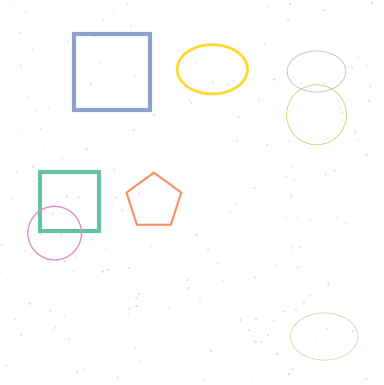[{"shape": "square", "thickness": 3, "radius": 0.38, "center": [0.181, 0.477]}, {"shape": "pentagon", "thickness": 1.5, "radius": 0.37, "center": [0.4, 0.477]}, {"shape": "square", "thickness": 3, "radius": 0.49, "center": [0.291, 0.812]}, {"shape": "circle", "thickness": 1, "radius": 0.35, "center": [0.142, 0.394]}, {"shape": "circle", "thickness": 0.5, "radius": 0.39, "center": [0.822, 0.702]}, {"shape": "oval", "thickness": 2, "radius": 0.46, "center": [0.552, 0.82]}, {"shape": "oval", "thickness": 0.5, "radius": 0.44, "center": [0.842, 0.126]}, {"shape": "oval", "thickness": 0.5, "radius": 0.38, "center": [0.822, 0.814]}]